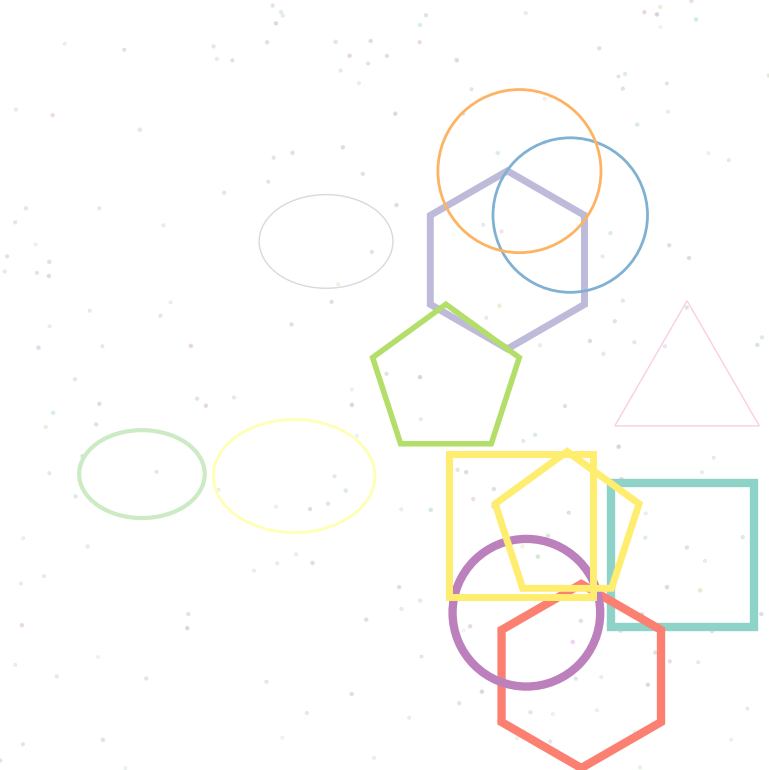[{"shape": "square", "thickness": 3, "radius": 0.47, "center": [0.886, 0.279]}, {"shape": "oval", "thickness": 1, "radius": 0.52, "center": [0.382, 0.382]}, {"shape": "hexagon", "thickness": 2.5, "radius": 0.58, "center": [0.659, 0.662]}, {"shape": "hexagon", "thickness": 3, "radius": 0.6, "center": [0.755, 0.122]}, {"shape": "circle", "thickness": 1, "radius": 0.5, "center": [0.741, 0.721]}, {"shape": "circle", "thickness": 1, "radius": 0.53, "center": [0.675, 0.778]}, {"shape": "pentagon", "thickness": 2, "radius": 0.5, "center": [0.579, 0.505]}, {"shape": "triangle", "thickness": 0.5, "radius": 0.54, "center": [0.892, 0.501]}, {"shape": "oval", "thickness": 0.5, "radius": 0.43, "center": [0.423, 0.686]}, {"shape": "circle", "thickness": 3, "radius": 0.48, "center": [0.684, 0.204]}, {"shape": "oval", "thickness": 1.5, "radius": 0.41, "center": [0.184, 0.384]}, {"shape": "pentagon", "thickness": 2.5, "radius": 0.49, "center": [0.737, 0.315]}, {"shape": "square", "thickness": 2.5, "radius": 0.47, "center": [0.677, 0.318]}]